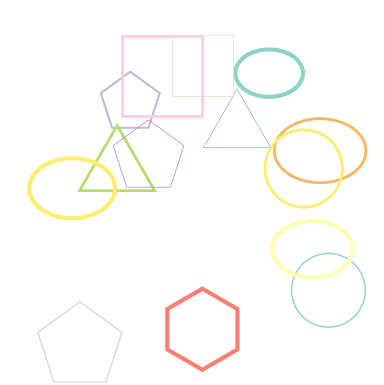[{"shape": "oval", "thickness": 3, "radius": 0.44, "center": [0.699, 0.81]}, {"shape": "circle", "thickness": 1, "radius": 0.48, "center": [0.853, 0.246]}, {"shape": "oval", "thickness": 3, "radius": 0.52, "center": [0.811, 0.352]}, {"shape": "pentagon", "thickness": 1.5, "radius": 0.4, "center": [0.338, 0.733]}, {"shape": "hexagon", "thickness": 3, "radius": 0.53, "center": [0.526, 0.145]}, {"shape": "triangle", "thickness": 0.5, "radius": 0.51, "center": [0.616, 0.667]}, {"shape": "oval", "thickness": 2, "radius": 0.6, "center": [0.831, 0.609]}, {"shape": "triangle", "thickness": 2, "radius": 0.56, "center": [0.304, 0.561]}, {"shape": "square", "thickness": 2, "radius": 0.52, "center": [0.421, 0.803]}, {"shape": "pentagon", "thickness": 1, "radius": 0.57, "center": [0.207, 0.101]}, {"shape": "pentagon", "thickness": 0.5, "radius": 0.48, "center": [0.386, 0.592]}, {"shape": "square", "thickness": 0.5, "radius": 0.4, "center": [0.526, 0.83]}, {"shape": "circle", "thickness": 2, "radius": 0.5, "center": [0.789, 0.562]}, {"shape": "oval", "thickness": 3, "radius": 0.56, "center": [0.187, 0.511]}]